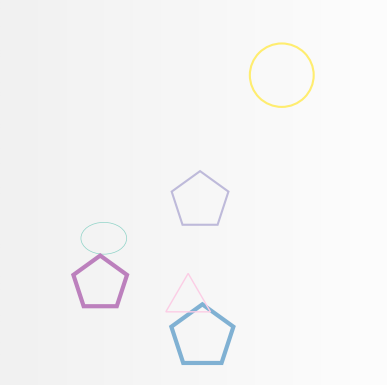[{"shape": "oval", "thickness": 0.5, "radius": 0.3, "center": [0.268, 0.381]}, {"shape": "pentagon", "thickness": 1.5, "radius": 0.39, "center": [0.516, 0.479]}, {"shape": "pentagon", "thickness": 3, "radius": 0.42, "center": [0.522, 0.125]}, {"shape": "triangle", "thickness": 1, "radius": 0.33, "center": [0.486, 0.223]}, {"shape": "pentagon", "thickness": 3, "radius": 0.36, "center": [0.259, 0.263]}, {"shape": "circle", "thickness": 1.5, "radius": 0.41, "center": [0.727, 0.805]}]